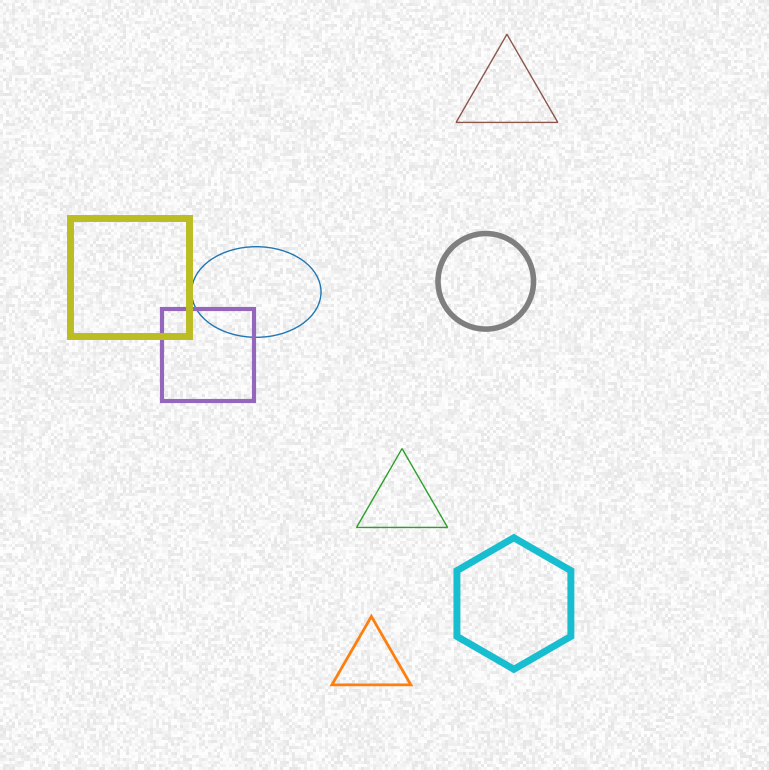[{"shape": "oval", "thickness": 0.5, "radius": 0.42, "center": [0.333, 0.621]}, {"shape": "triangle", "thickness": 1, "radius": 0.3, "center": [0.482, 0.14]}, {"shape": "triangle", "thickness": 0.5, "radius": 0.34, "center": [0.522, 0.349]}, {"shape": "square", "thickness": 1.5, "radius": 0.3, "center": [0.27, 0.539]}, {"shape": "triangle", "thickness": 0.5, "radius": 0.38, "center": [0.658, 0.879]}, {"shape": "circle", "thickness": 2, "radius": 0.31, "center": [0.631, 0.635]}, {"shape": "square", "thickness": 2.5, "radius": 0.38, "center": [0.168, 0.64]}, {"shape": "hexagon", "thickness": 2.5, "radius": 0.43, "center": [0.667, 0.216]}]